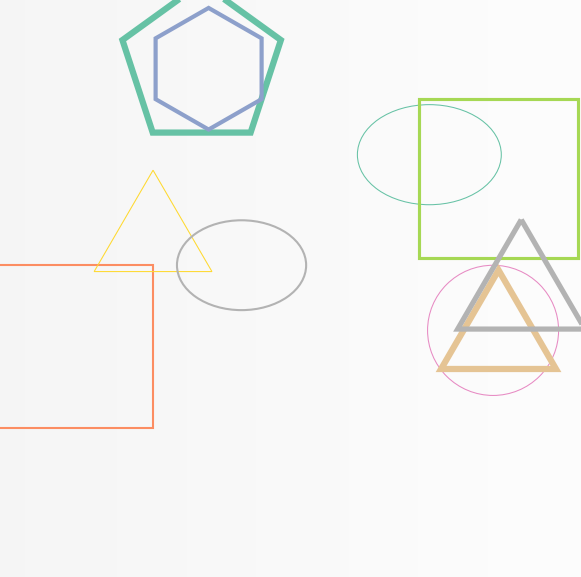[{"shape": "pentagon", "thickness": 3, "radius": 0.72, "center": [0.347, 0.885]}, {"shape": "oval", "thickness": 0.5, "radius": 0.62, "center": [0.739, 0.731]}, {"shape": "square", "thickness": 1, "radius": 0.7, "center": [0.123, 0.399]}, {"shape": "hexagon", "thickness": 2, "radius": 0.53, "center": [0.359, 0.88]}, {"shape": "circle", "thickness": 0.5, "radius": 0.56, "center": [0.848, 0.427]}, {"shape": "square", "thickness": 1.5, "radius": 0.69, "center": [0.858, 0.689]}, {"shape": "triangle", "thickness": 0.5, "radius": 0.59, "center": [0.263, 0.587]}, {"shape": "triangle", "thickness": 3, "radius": 0.57, "center": [0.858, 0.417]}, {"shape": "oval", "thickness": 1, "radius": 0.56, "center": [0.416, 0.54]}, {"shape": "triangle", "thickness": 2.5, "radius": 0.63, "center": [0.897, 0.492]}]